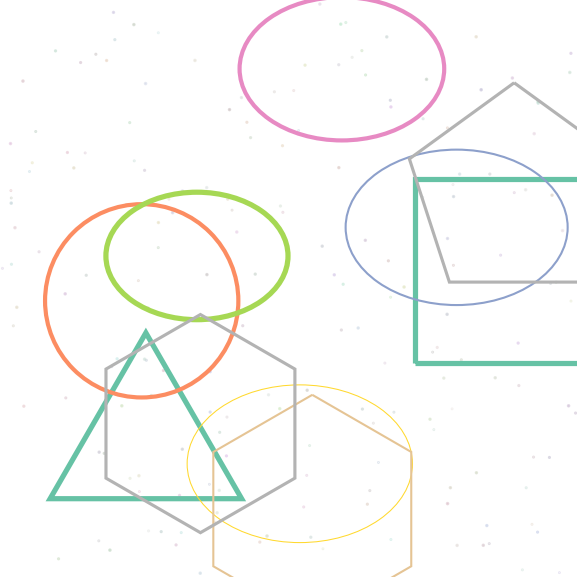[{"shape": "triangle", "thickness": 2.5, "radius": 0.96, "center": [0.253, 0.231]}, {"shape": "square", "thickness": 2.5, "radius": 0.8, "center": [0.879, 0.53]}, {"shape": "circle", "thickness": 2, "radius": 0.84, "center": [0.245, 0.478]}, {"shape": "oval", "thickness": 1, "radius": 0.96, "center": [0.791, 0.605]}, {"shape": "oval", "thickness": 2, "radius": 0.89, "center": [0.592, 0.88]}, {"shape": "oval", "thickness": 2.5, "radius": 0.79, "center": [0.341, 0.556]}, {"shape": "oval", "thickness": 0.5, "radius": 0.98, "center": [0.519, 0.196]}, {"shape": "hexagon", "thickness": 1, "radius": 0.99, "center": [0.541, 0.118]}, {"shape": "hexagon", "thickness": 1.5, "radius": 0.94, "center": [0.347, 0.266]}, {"shape": "pentagon", "thickness": 1.5, "radius": 0.95, "center": [0.89, 0.665]}]